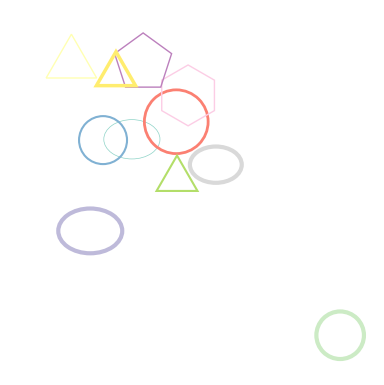[{"shape": "oval", "thickness": 0.5, "radius": 0.36, "center": [0.343, 0.638]}, {"shape": "triangle", "thickness": 1, "radius": 0.38, "center": [0.185, 0.835]}, {"shape": "oval", "thickness": 3, "radius": 0.42, "center": [0.234, 0.4]}, {"shape": "circle", "thickness": 2, "radius": 0.41, "center": [0.458, 0.684]}, {"shape": "circle", "thickness": 1.5, "radius": 0.31, "center": [0.268, 0.636]}, {"shape": "triangle", "thickness": 1.5, "radius": 0.31, "center": [0.46, 0.535]}, {"shape": "hexagon", "thickness": 1, "radius": 0.4, "center": [0.489, 0.752]}, {"shape": "oval", "thickness": 3, "radius": 0.34, "center": [0.561, 0.572]}, {"shape": "pentagon", "thickness": 1, "radius": 0.39, "center": [0.372, 0.837]}, {"shape": "circle", "thickness": 3, "radius": 0.31, "center": [0.884, 0.129]}, {"shape": "triangle", "thickness": 2.5, "radius": 0.29, "center": [0.301, 0.807]}]